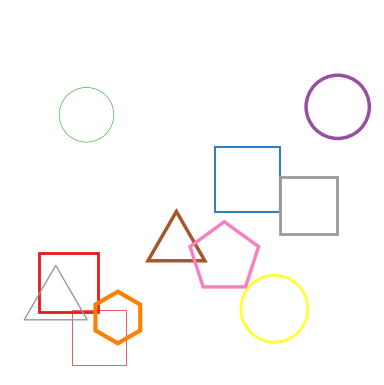[{"shape": "square", "thickness": 0.5, "radius": 0.35, "center": [0.257, 0.123]}, {"shape": "square", "thickness": 2, "radius": 0.39, "center": [0.177, 0.267]}, {"shape": "square", "thickness": 1.5, "radius": 0.42, "center": [0.643, 0.535]}, {"shape": "circle", "thickness": 0.5, "radius": 0.35, "center": [0.225, 0.702]}, {"shape": "circle", "thickness": 2.5, "radius": 0.41, "center": [0.877, 0.722]}, {"shape": "hexagon", "thickness": 3, "radius": 0.34, "center": [0.306, 0.175]}, {"shape": "circle", "thickness": 2, "radius": 0.43, "center": [0.713, 0.198]}, {"shape": "triangle", "thickness": 2.5, "radius": 0.43, "center": [0.458, 0.365]}, {"shape": "pentagon", "thickness": 2.5, "radius": 0.47, "center": [0.583, 0.33]}, {"shape": "triangle", "thickness": 1, "radius": 0.47, "center": [0.145, 0.217]}, {"shape": "square", "thickness": 2, "radius": 0.37, "center": [0.802, 0.466]}]